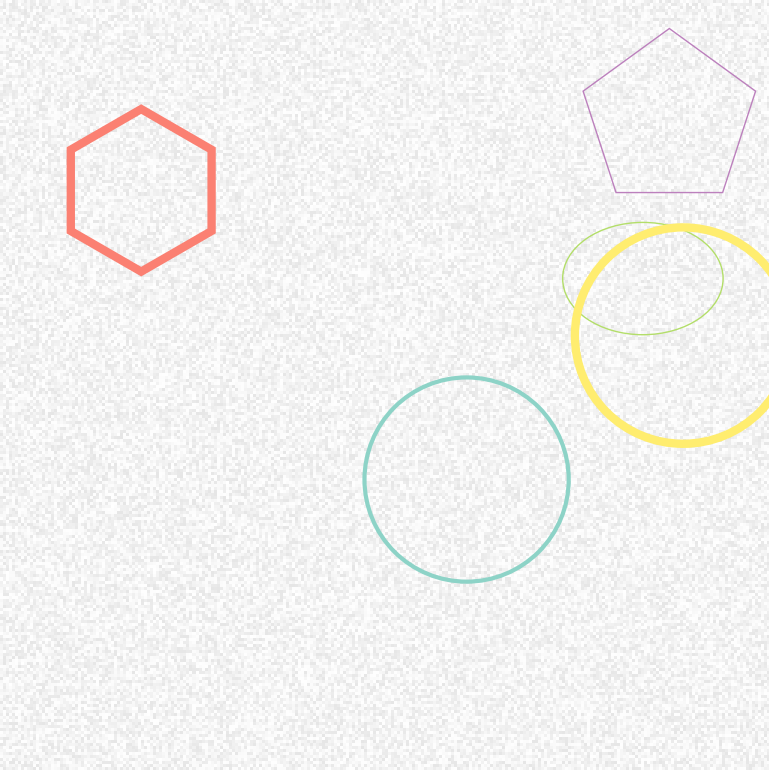[{"shape": "circle", "thickness": 1.5, "radius": 0.66, "center": [0.606, 0.377]}, {"shape": "hexagon", "thickness": 3, "radius": 0.53, "center": [0.183, 0.753]}, {"shape": "oval", "thickness": 0.5, "radius": 0.52, "center": [0.835, 0.638]}, {"shape": "pentagon", "thickness": 0.5, "radius": 0.59, "center": [0.869, 0.845]}, {"shape": "circle", "thickness": 3, "radius": 0.7, "center": [0.887, 0.564]}]